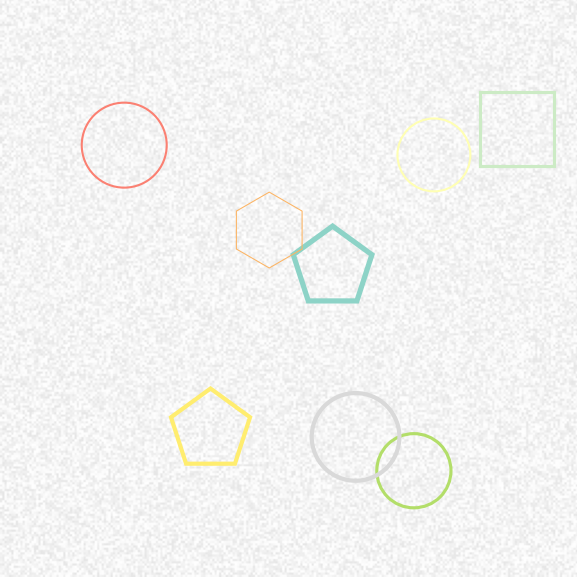[{"shape": "pentagon", "thickness": 2.5, "radius": 0.36, "center": [0.576, 0.536]}, {"shape": "circle", "thickness": 1, "radius": 0.32, "center": [0.751, 0.731]}, {"shape": "circle", "thickness": 1, "radius": 0.37, "center": [0.215, 0.748]}, {"shape": "hexagon", "thickness": 0.5, "radius": 0.33, "center": [0.466, 0.601]}, {"shape": "circle", "thickness": 1.5, "radius": 0.32, "center": [0.717, 0.184]}, {"shape": "circle", "thickness": 2, "radius": 0.38, "center": [0.616, 0.243]}, {"shape": "square", "thickness": 1.5, "radius": 0.32, "center": [0.895, 0.775]}, {"shape": "pentagon", "thickness": 2, "radius": 0.36, "center": [0.365, 0.254]}]